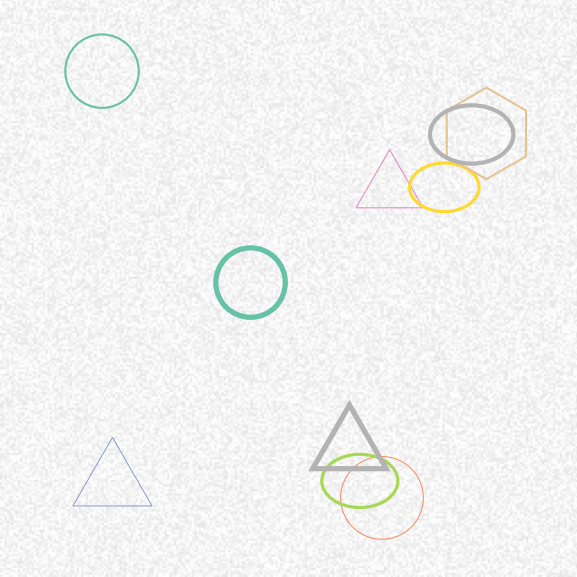[{"shape": "circle", "thickness": 2.5, "radius": 0.3, "center": [0.434, 0.51]}, {"shape": "circle", "thickness": 1, "radius": 0.32, "center": [0.177, 0.876]}, {"shape": "circle", "thickness": 0.5, "radius": 0.36, "center": [0.661, 0.137]}, {"shape": "triangle", "thickness": 0.5, "radius": 0.4, "center": [0.195, 0.163]}, {"shape": "triangle", "thickness": 0.5, "radius": 0.34, "center": [0.675, 0.673]}, {"shape": "oval", "thickness": 1.5, "radius": 0.33, "center": [0.623, 0.166]}, {"shape": "oval", "thickness": 1.5, "radius": 0.3, "center": [0.769, 0.675]}, {"shape": "hexagon", "thickness": 1, "radius": 0.4, "center": [0.842, 0.768]}, {"shape": "triangle", "thickness": 2.5, "radius": 0.37, "center": [0.605, 0.224]}, {"shape": "oval", "thickness": 2, "radius": 0.36, "center": [0.817, 0.766]}]